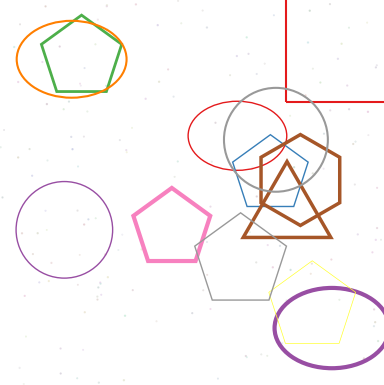[{"shape": "square", "thickness": 1.5, "radius": 0.69, "center": [0.881, 0.874]}, {"shape": "oval", "thickness": 1, "radius": 0.64, "center": [0.617, 0.647]}, {"shape": "pentagon", "thickness": 1, "radius": 0.52, "center": [0.702, 0.547]}, {"shape": "pentagon", "thickness": 2, "radius": 0.55, "center": [0.212, 0.851]}, {"shape": "circle", "thickness": 1, "radius": 0.63, "center": [0.167, 0.403]}, {"shape": "oval", "thickness": 3, "radius": 0.74, "center": [0.862, 0.148]}, {"shape": "oval", "thickness": 1.5, "radius": 0.71, "center": [0.186, 0.846]}, {"shape": "pentagon", "thickness": 0.5, "radius": 0.59, "center": [0.811, 0.204]}, {"shape": "hexagon", "thickness": 2.5, "radius": 0.59, "center": [0.78, 0.532]}, {"shape": "triangle", "thickness": 2.5, "radius": 0.66, "center": [0.746, 0.449]}, {"shape": "pentagon", "thickness": 3, "radius": 0.52, "center": [0.446, 0.407]}, {"shape": "pentagon", "thickness": 1, "radius": 0.63, "center": [0.625, 0.322]}, {"shape": "circle", "thickness": 1.5, "radius": 0.67, "center": [0.717, 0.637]}]